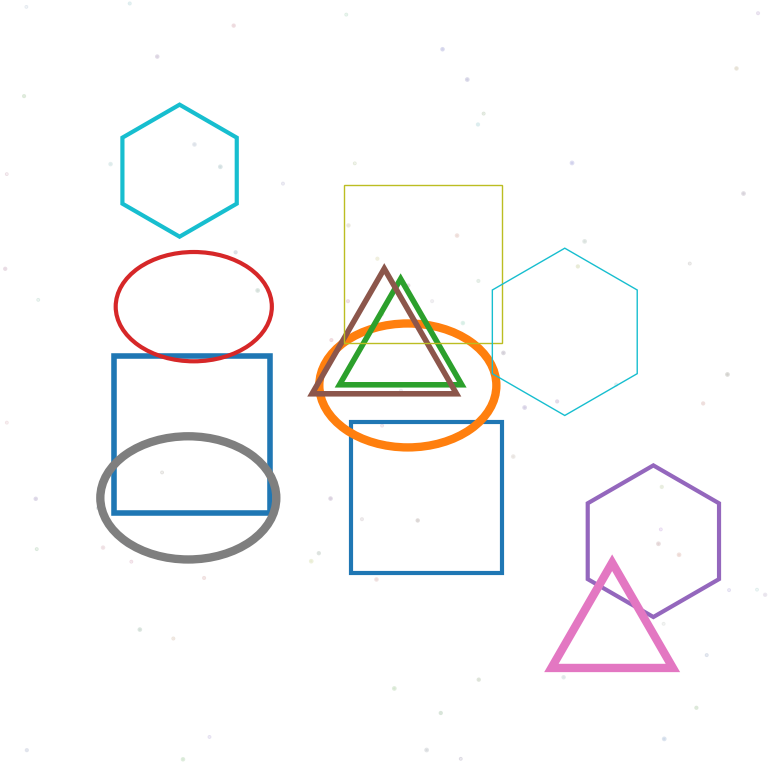[{"shape": "square", "thickness": 2, "radius": 0.51, "center": [0.249, 0.436]}, {"shape": "square", "thickness": 1.5, "radius": 0.49, "center": [0.554, 0.354]}, {"shape": "oval", "thickness": 3, "radius": 0.57, "center": [0.53, 0.499]}, {"shape": "triangle", "thickness": 2, "radius": 0.46, "center": [0.52, 0.546]}, {"shape": "oval", "thickness": 1.5, "radius": 0.51, "center": [0.252, 0.602]}, {"shape": "hexagon", "thickness": 1.5, "radius": 0.49, "center": [0.849, 0.297]}, {"shape": "triangle", "thickness": 2, "radius": 0.54, "center": [0.499, 0.543]}, {"shape": "triangle", "thickness": 3, "radius": 0.46, "center": [0.795, 0.178]}, {"shape": "oval", "thickness": 3, "radius": 0.57, "center": [0.245, 0.353]}, {"shape": "square", "thickness": 0.5, "radius": 0.51, "center": [0.549, 0.657]}, {"shape": "hexagon", "thickness": 1.5, "radius": 0.43, "center": [0.233, 0.778]}, {"shape": "hexagon", "thickness": 0.5, "radius": 0.54, "center": [0.733, 0.569]}]